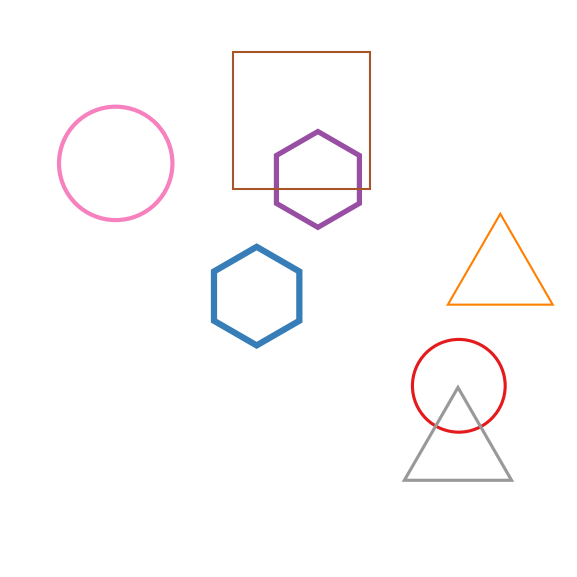[{"shape": "circle", "thickness": 1.5, "radius": 0.4, "center": [0.794, 0.331]}, {"shape": "hexagon", "thickness": 3, "radius": 0.43, "center": [0.444, 0.486]}, {"shape": "hexagon", "thickness": 2.5, "radius": 0.41, "center": [0.55, 0.688]}, {"shape": "triangle", "thickness": 1, "radius": 0.52, "center": [0.866, 0.524]}, {"shape": "square", "thickness": 1, "radius": 0.59, "center": [0.523, 0.79]}, {"shape": "circle", "thickness": 2, "radius": 0.49, "center": [0.2, 0.716]}, {"shape": "triangle", "thickness": 1.5, "radius": 0.54, "center": [0.793, 0.221]}]